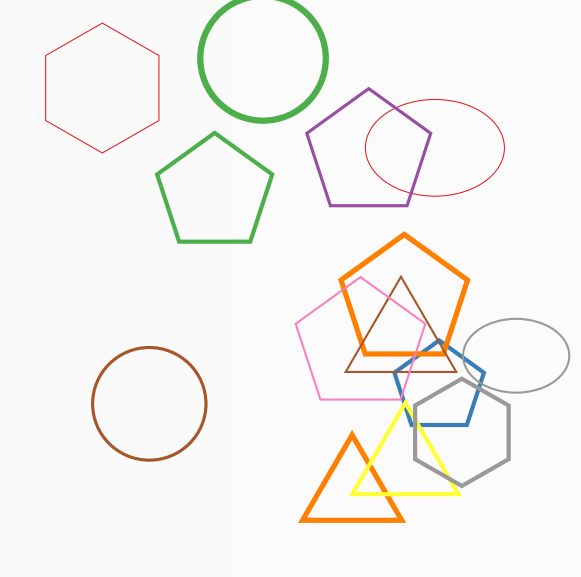[{"shape": "hexagon", "thickness": 0.5, "radius": 0.56, "center": [0.176, 0.847]}, {"shape": "oval", "thickness": 0.5, "radius": 0.6, "center": [0.748, 0.743]}, {"shape": "pentagon", "thickness": 2, "radius": 0.4, "center": [0.756, 0.329]}, {"shape": "pentagon", "thickness": 2, "radius": 0.52, "center": [0.369, 0.665]}, {"shape": "circle", "thickness": 3, "radius": 0.54, "center": [0.453, 0.898]}, {"shape": "pentagon", "thickness": 1.5, "radius": 0.56, "center": [0.634, 0.734]}, {"shape": "pentagon", "thickness": 2.5, "radius": 0.57, "center": [0.696, 0.479]}, {"shape": "triangle", "thickness": 2.5, "radius": 0.49, "center": [0.606, 0.147]}, {"shape": "triangle", "thickness": 2, "radius": 0.53, "center": [0.697, 0.196]}, {"shape": "triangle", "thickness": 1, "radius": 0.55, "center": [0.69, 0.41]}, {"shape": "circle", "thickness": 1.5, "radius": 0.49, "center": [0.257, 0.3]}, {"shape": "pentagon", "thickness": 1, "radius": 0.59, "center": [0.62, 0.402]}, {"shape": "oval", "thickness": 1, "radius": 0.46, "center": [0.888, 0.383]}, {"shape": "hexagon", "thickness": 2, "radius": 0.46, "center": [0.795, 0.25]}]